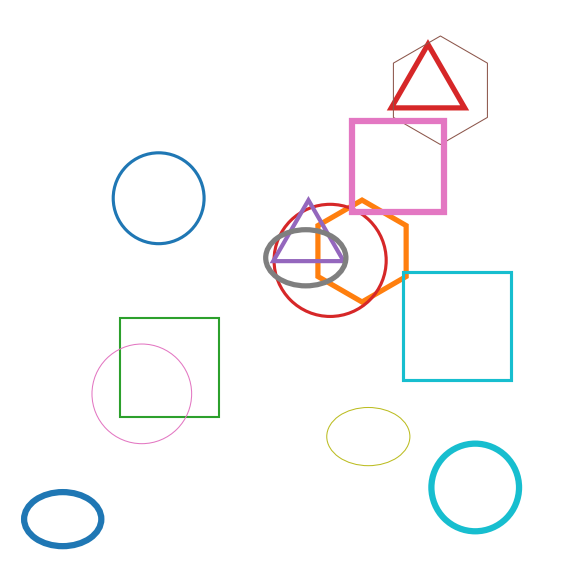[{"shape": "oval", "thickness": 3, "radius": 0.33, "center": [0.109, 0.1]}, {"shape": "circle", "thickness": 1.5, "radius": 0.39, "center": [0.275, 0.656]}, {"shape": "hexagon", "thickness": 2.5, "radius": 0.44, "center": [0.627, 0.564]}, {"shape": "square", "thickness": 1, "radius": 0.43, "center": [0.293, 0.363]}, {"shape": "circle", "thickness": 1.5, "radius": 0.49, "center": [0.572, 0.548]}, {"shape": "triangle", "thickness": 2.5, "radius": 0.37, "center": [0.741, 0.849]}, {"shape": "triangle", "thickness": 2, "radius": 0.35, "center": [0.534, 0.582]}, {"shape": "hexagon", "thickness": 0.5, "radius": 0.47, "center": [0.763, 0.843]}, {"shape": "square", "thickness": 3, "radius": 0.4, "center": [0.689, 0.71]}, {"shape": "circle", "thickness": 0.5, "radius": 0.43, "center": [0.246, 0.317]}, {"shape": "oval", "thickness": 2.5, "radius": 0.35, "center": [0.53, 0.553]}, {"shape": "oval", "thickness": 0.5, "radius": 0.36, "center": [0.638, 0.243]}, {"shape": "circle", "thickness": 3, "radius": 0.38, "center": [0.823, 0.155]}, {"shape": "square", "thickness": 1.5, "radius": 0.47, "center": [0.791, 0.434]}]